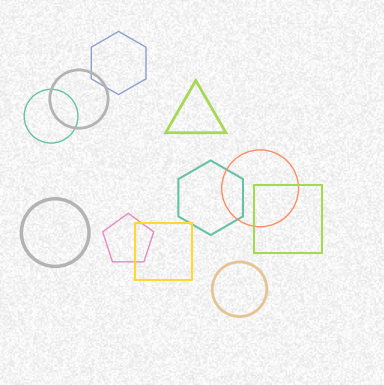[{"shape": "circle", "thickness": 1, "radius": 0.35, "center": [0.133, 0.698]}, {"shape": "hexagon", "thickness": 1.5, "radius": 0.48, "center": [0.547, 0.486]}, {"shape": "circle", "thickness": 1, "radius": 0.5, "center": [0.676, 0.511]}, {"shape": "hexagon", "thickness": 1, "radius": 0.41, "center": [0.308, 0.836]}, {"shape": "pentagon", "thickness": 1, "radius": 0.35, "center": [0.333, 0.376]}, {"shape": "triangle", "thickness": 2, "radius": 0.45, "center": [0.509, 0.7]}, {"shape": "square", "thickness": 1.5, "radius": 0.44, "center": [0.748, 0.431]}, {"shape": "square", "thickness": 1.5, "radius": 0.37, "center": [0.425, 0.347]}, {"shape": "circle", "thickness": 2, "radius": 0.35, "center": [0.622, 0.249]}, {"shape": "circle", "thickness": 2.5, "radius": 0.44, "center": [0.143, 0.396]}, {"shape": "circle", "thickness": 2, "radius": 0.38, "center": [0.205, 0.743]}]